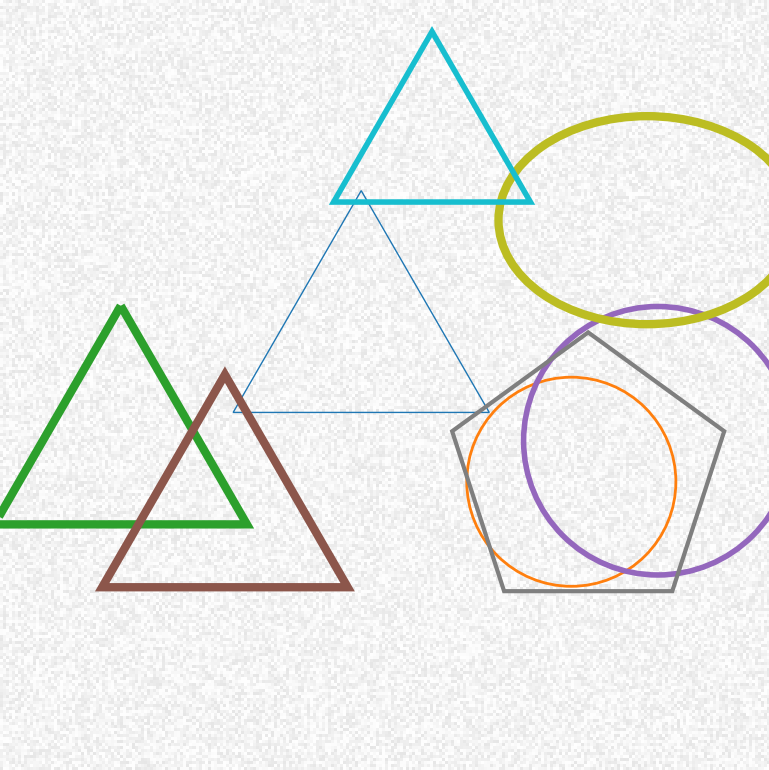[{"shape": "triangle", "thickness": 0.5, "radius": 0.96, "center": [0.469, 0.56]}, {"shape": "circle", "thickness": 1, "radius": 0.68, "center": [0.742, 0.374]}, {"shape": "triangle", "thickness": 3, "radius": 0.95, "center": [0.157, 0.414]}, {"shape": "circle", "thickness": 2, "radius": 0.87, "center": [0.854, 0.428]}, {"shape": "triangle", "thickness": 3, "radius": 0.92, "center": [0.292, 0.329]}, {"shape": "pentagon", "thickness": 1.5, "radius": 0.93, "center": [0.764, 0.383]}, {"shape": "oval", "thickness": 3, "radius": 0.96, "center": [0.84, 0.714]}, {"shape": "triangle", "thickness": 2, "radius": 0.74, "center": [0.561, 0.811]}]